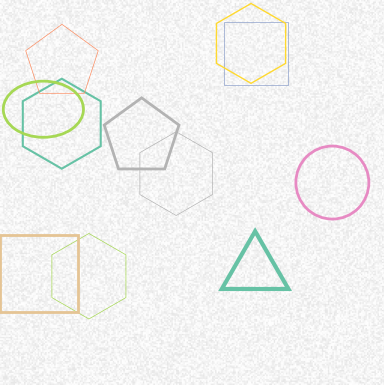[{"shape": "triangle", "thickness": 3, "radius": 0.5, "center": [0.663, 0.299]}, {"shape": "hexagon", "thickness": 1.5, "radius": 0.58, "center": [0.16, 0.679]}, {"shape": "pentagon", "thickness": 0.5, "radius": 0.5, "center": [0.161, 0.838]}, {"shape": "square", "thickness": 0.5, "radius": 0.41, "center": [0.665, 0.861]}, {"shape": "circle", "thickness": 2, "radius": 0.47, "center": [0.863, 0.526]}, {"shape": "hexagon", "thickness": 0.5, "radius": 0.56, "center": [0.231, 0.283]}, {"shape": "oval", "thickness": 2, "radius": 0.52, "center": [0.113, 0.716]}, {"shape": "hexagon", "thickness": 1, "radius": 0.52, "center": [0.652, 0.887]}, {"shape": "square", "thickness": 2, "radius": 0.5, "center": [0.102, 0.289]}, {"shape": "hexagon", "thickness": 0.5, "radius": 0.54, "center": [0.458, 0.549]}, {"shape": "pentagon", "thickness": 2, "radius": 0.51, "center": [0.368, 0.644]}]